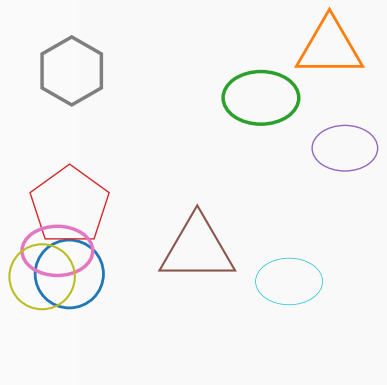[{"shape": "circle", "thickness": 2, "radius": 0.44, "center": [0.179, 0.288]}, {"shape": "triangle", "thickness": 2, "radius": 0.49, "center": [0.85, 0.877]}, {"shape": "oval", "thickness": 2.5, "radius": 0.49, "center": [0.673, 0.746]}, {"shape": "pentagon", "thickness": 1, "radius": 0.54, "center": [0.18, 0.466]}, {"shape": "oval", "thickness": 1, "radius": 0.42, "center": [0.89, 0.615]}, {"shape": "triangle", "thickness": 1.5, "radius": 0.56, "center": [0.509, 0.354]}, {"shape": "oval", "thickness": 2.5, "radius": 0.46, "center": [0.148, 0.348]}, {"shape": "hexagon", "thickness": 2.5, "radius": 0.44, "center": [0.185, 0.816]}, {"shape": "circle", "thickness": 1.5, "radius": 0.42, "center": [0.109, 0.281]}, {"shape": "oval", "thickness": 0.5, "radius": 0.43, "center": [0.746, 0.269]}]